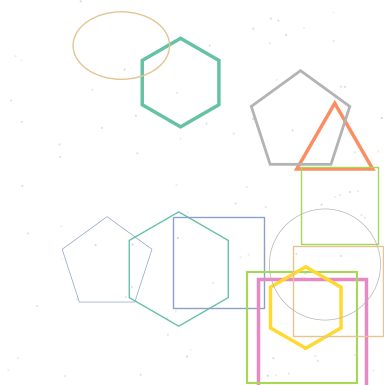[{"shape": "hexagon", "thickness": 1, "radius": 0.74, "center": [0.464, 0.301]}, {"shape": "hexagon", "thickness": 2.5, "radius": 0.57, "center": [0.469, 0.785]}, {"shape": "triangle", "thickness": 2.5, "radius": 0.57, "center": [0.869, 0.618]}, {"shape": "square", "thickness": 1, "radius": 0.59, "center": [0.567, 0.319]}, {"shape": "pentagon", "thickness": 0.5, "radius": 0.61, "center": [0.278, 0.315]}, {"shape": "square", "thickness": 2.5, "radius": 0.7, "center": [0.811, 0.134]}, {"shape": "square", "thickness": 1, "radius": 0.5, "center": [0.881, 0.467]}, {"shape": "square", "thickness": 1.5, "radius": 0.72, "center": [0.785, 0.15]}, {"shape": "hexagon", "thickness": 2.5, "radius": 0.53, "center": [0.794, 0.201]}, {"shape": "square", "thickness": 1, "radius": 0.58, "center": [0.878, 0.244]}, {"shape": "oval", "thickness": 1, "radius": 0.63, "center": [0.315, 0.882]}, {"shape": "circle", "thickness": 0.5, "radius": 0.72, "center": [0.844, 0.313]}, {"shape": "pentagon", "thickness": 2, "radius": 0.67, "center": [0.781, 0.682]}]